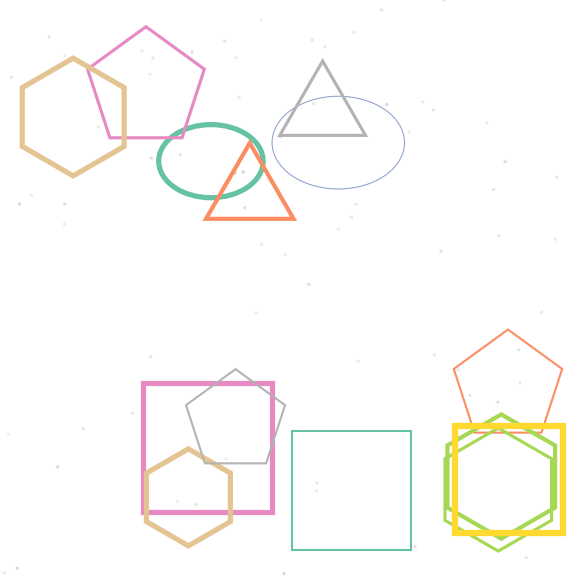[{"shape": "oval", "thickness": 2.5, "radius": 0.45, "center": [0.365, 0.72]}, {"shape": "square", "thickness": 1, "radius": 0.51, "center": [0.608, 0.15]}, {"shape": "triangle", "thickness": 2, "radius": 0.44, "center": [0.433, 0.664]}, {"shape": "pentagon", "thickness": 1, "radius": 0.49, "center": [0.88, 0.33]}, {"shape": "oval", "thickness": 0.5, "radius": 0.57, "center": [0.586, 0.752]}, {"shape": "pentagon", "thickness": 1.5, "radius": 0.53, "center": [0.253, 0.847]}, {"shape": "square", "thickness": 2.5, "radius": 0.56, "center": [0.359, 0.224]}, {"shape": "hexagon", "thickness": 1.5, "radius": 0.53, "center": [0.863, 0.151]}, {"shape": "hexagon", "thickness": 2, "radius": 0.54, "center": [0.868, 0.174]}, {"shape": "square", "thickness": 3, "radius": 0.47, "center": [0.881, 0.169]}, {"shape": "hexagon", "thickness": 2.5, "radius": 0.42, "center": [0.326, 0.138]}, {"shape": "hexagon", "thickness": 2.5, "radius": 0.51, "center": [0.127, 0.797]}, {"shape": "pentagon", "thickness": 1, "radius": 0.45, "center": [0.408, 0.27]}, {"shape": "triangle", "thickness": 1.5, "radius": 0.43, "center": [0.559, 0.808]}]